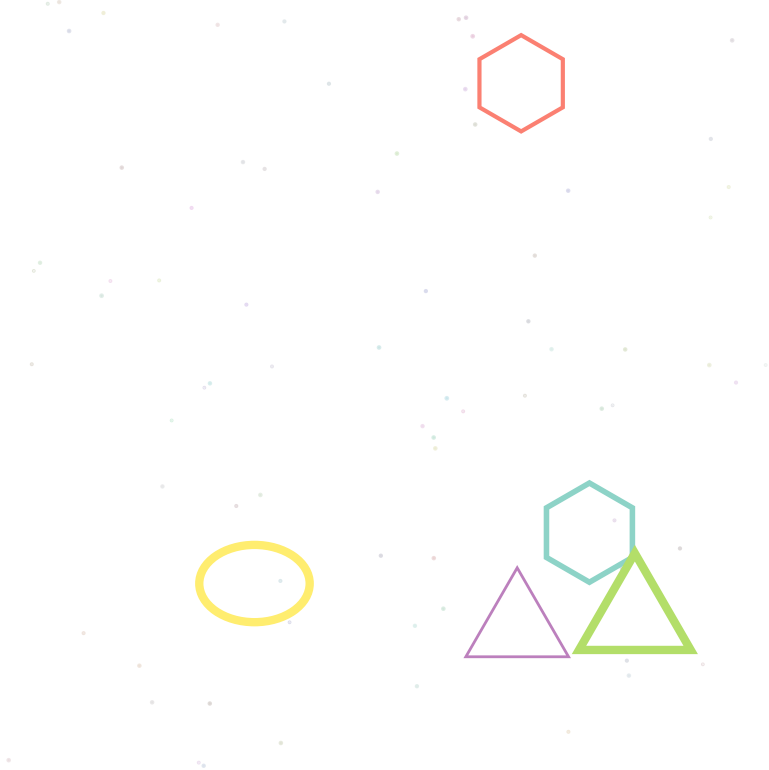[{"shape": "hexagon", "thickness": 2, "radius": 0.32, "center": [0.765, 0.308]}, {"shape": "hexagon", "thickness": 1.5, "radius": 0.31, "center": [0.677, 0.892]}, {"shape": "triangle", "thickness": 3, "radius": 0.42, "center": [0.824, 0.198]}, {"shape": "triangle", "thickness": 1, "radius": 0.39, "center": [0.672, 0.186]}, {"shape": "oval", "thickness": 3, "radius": 0.36, "center": [0.33, 0.242]}]